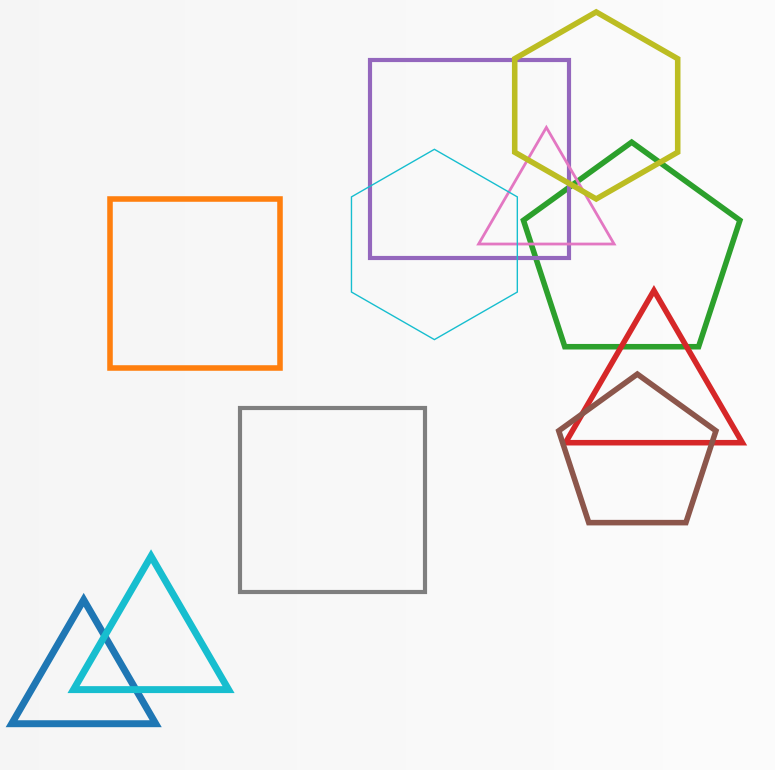[{"shape": "triangle", "thickness": 2.5, "radius": 0.54, "center": [0.108, 0.114]}, {"shape": "square", "thickness": 2, "radius": 0.55, "center": [0.252, 0.632]}, {"shape": "pentagon", "thickness": 2, "radius": 0.73, "center": [0.815, 0.669]}, {"shape": "triangle", "thickness": 2, "radius": 0.66, "center": [0.844, 0.491]}, {"shape": "square", "thickness": 1.5, "radius": 0.64, "center": [0.606, 0.794]}, {"shape": "pentagon", "thickness": 2, "radius": 0.53, "center": [0.822, 0.408]}, {"shape": "triangle", "thickness": 1, "radius": 0.5, "center": [0.705, 0.734]}, {"shape": "square", "thickness": 1.5, "radius": 0.6, "center": [0.429, 0.351]}, {"shape": "hexagon", "thickness": 2, "radius": 0.61, "center": [0.769, 0.863]}, {"shape": "hexagon", "thickness": 0.5, "radius": 0.62, "center": [0.561, 0.683]}, {"shape": "triangle", "thickness": 2.5, "radius": 0.58, "center": [0.195, 0.162]}]